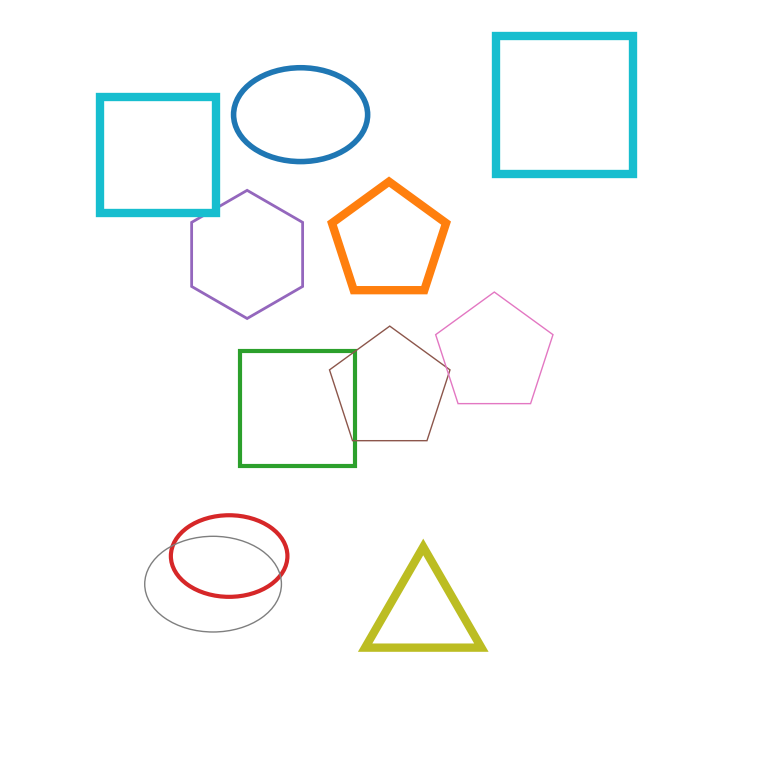[{"shape": "oval", "thickness": 2, "radius": 0.44, "center": [0.39, 0.851]}, {"shape": "pentagon", "thickness": 3, "radius": 0.39, "center": [0.505, 0.686]}, {"shape": "square", "thickness": 1.5, "radius": 0.37, "center": [0.386, 0.469]}, {"shape": "oval", "thickness": 1.5, "radius": 0.38, "center": [0.298, 0.278]}, {"shape": "hexagon", "thickness": 1, "radius": 0.42, "center": [0.321, 0.67]}, {"shape": "pentagon", "thickness": 0.5, "radius": 0.41, "center": [0.506, 0.494]}, {"shape": "pentagon", "thickness": 0.5, "radius": 0.4, "center": [0.642, 0.541]}, {"shape": "oval", "thickness": 0.5, "radius": 0.44, "center": [0.277, 0.241]}, {"shape": "triangle", "thickness": 3, "radius": 0.44, "center": [0.55, 0.202]}, {"shape": "square", "thickness": 3, "radius": 0.45, "center": [0.733, 0.864]}, {"shape": "square", "thickness": 3, "radius": 0.38, "center": [0.205, 0.799]}]